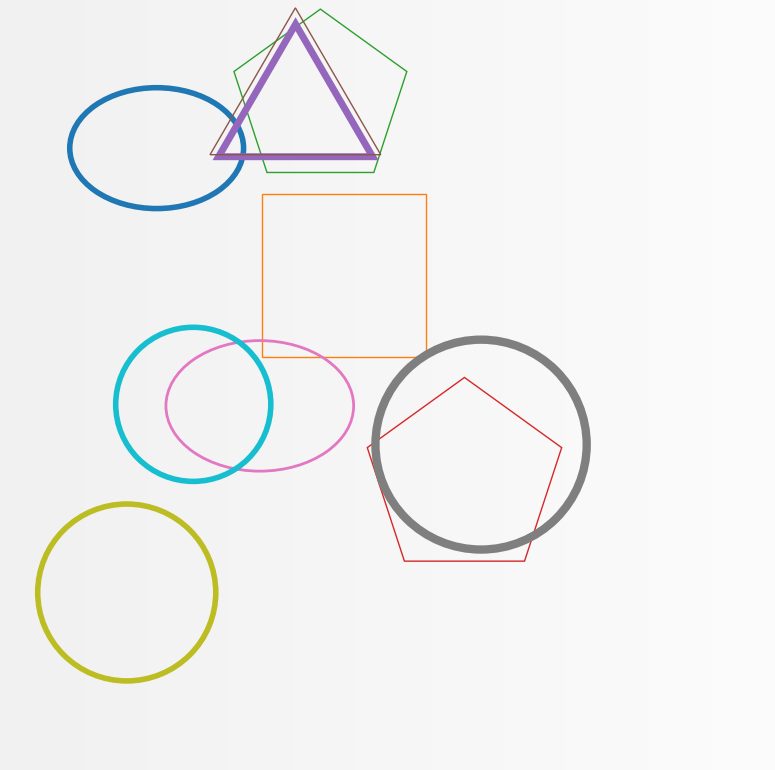[{"shape": "oval", "thickness": 2, "radius": 0.56, "center": [0.202, 0.808]}, {"shape": "square", "thickness": 0.5, "radius": 0.53, "center": [0.444, 0.642]}, {"shape": "pentagon", "thickness": 0.5, "radius": 0.59, "center": [0.413, 0.871]}, {"shape": "pentagon", "thickness": 0.5, "radius": 0.66, "center": [0.599, 0.378]}, {"shape": "triangle", "thickness": 2.5, "radius": 0.57, "center": [0.381, 0.854]}, {"shape": "triangle", "thickness": 0.5, "radius": 0.64, "center": [0.381, 0.863]}, {"shape": "oval", "thickness": 1, "radius": 0.61, "center": [0.335, 0.473]}, {"shape": "circle", "thickness": 3, "radius": 0.68, "center": [0.621, 0.423]}, {"shape": "circle", "thickness": 2, "radius": 0.57, "center": [0.164, 0.231]}, {"shape": "circle", "thickness": 2, "radius": 0.5, "center": [0.249, 0.475]}]